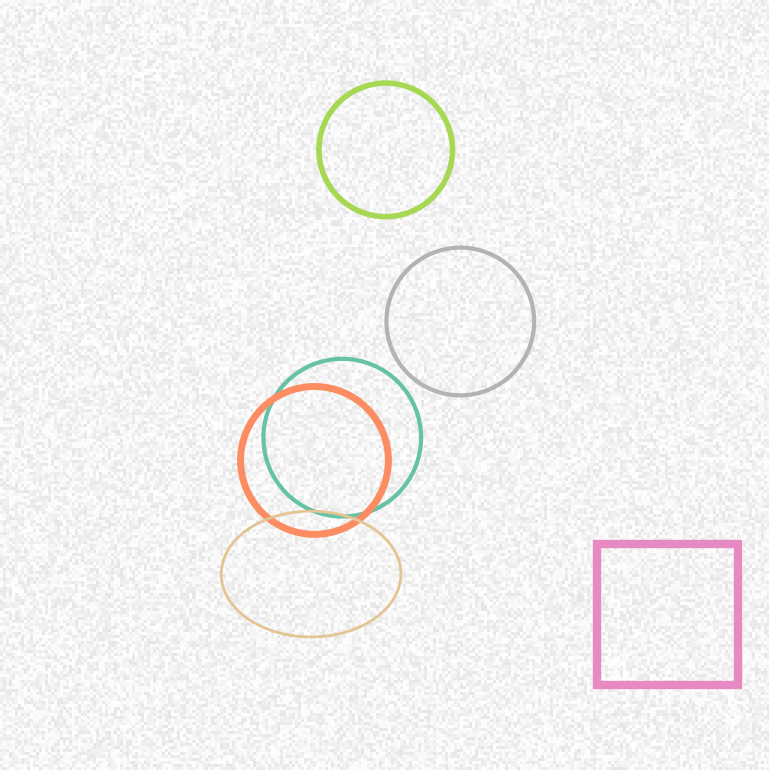[{"shape": "circle", "thickness": 1.5, "radius": 0.51, "center": [0.444, 0.432]}, {"shape": "circle", "thickness": 2.5, "radius": 0.48, "center": [0.408, 0.402]}, {"shape": "square", "thickness": 3, "radius": 0.46, "center": [0.866, 0.202]}, {"shape": "circle", "thickness": 2, "radius": 0.43, "center": [0.501, 0.805]}, {"shape": "oval", "thickness": 1, "radius": 0.58, "center": [0.404, 0.254]}, {"shape": "circle", "thickness": 1.5, "radius": 0.48, "center": [0.598, 0.582]}]